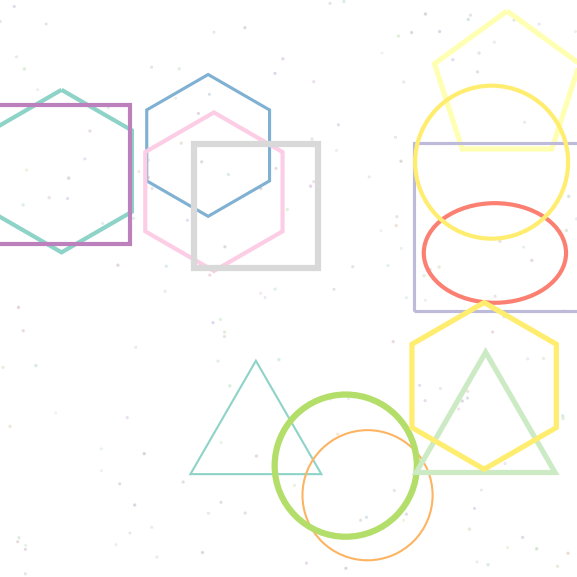[{"shape": "hexagon", "thickness": 2, "radius": 0.7, "center": [0.107, 0.703]}, {"shape": "triangle", "thickness": 1, "radius": 0.65, "center": [0.443, 0.244]}, {"shape": "pentagon", "thickness": 2.5, "radius": 0.66, "center": [0.878, 0.848]}, {"shape": "square", "thickness": 1.5, "radius": 0.73, "center": [0.863, 0.606]}, {"shape": "oval", "thickness": 2, "radius": 0.62, "center": [0.857, 0.561]}, {"shape": "hexagon", "thickness": 1.5, "radius": 0.61, "center": [0.36, 0.747]}, {"shape": "circle", "thickness": 1, "radius": 0.56, "center": [0.636, 0.142]}, {"shape": "circle", "thickness": 3, "radius": 0.62, "center": [0.599, 0.193]}, {"shape": "hexagon", "thickness": 2, "radius": 0.69, "center": [0.37, 0.667]}, {"shape": "square", "thickness": 3, "radius": 0.54, "center": [0.443, 0.643]}, {"shape": "square", "thickness": 2, "radius": 0.6, "center": [0.104, 0.697]}, {"shape": "triangle", "thickness": 2.5, "radius": 0.69, "center": [0.841, 0.25]}, {"shape": "circle", "thickness": 2, "radius": 0.66, "center": [0.851, 0.718]}, {"shape": "hexagon", "thickness": 2.5, "radius": 0.72, "center": [0.838, 0.331]}]